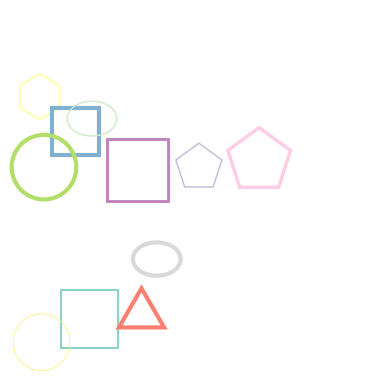[{"shape": "square", "thickness": 1.5, "radius": 0.37, "center": [0.232, 0.172]}, {"shape": "hexagon", "thickness": 1.5, "radius": 0.3, "center": [0.104, 0.749]}, {"shape": "pentagon", "thickness": 1, "radius": 0.31, "center": [0.517, 0.565]}, {"shape": "triangle", "thickness": 3, "radius": 0.34, "center": [0.368, 0.183]}, {"shape": "square", "thickness": 3, "radius": 0.31, "center": [0.195, 0.658]}, {"shape": "circle", "thickness": 3, "radius": 0.42, "center": [0.114, 0.566]}, {"shape": "pentagon", "thickness": 2.5, "radius": 0.43, "center": [0.673, 0.583]}, {"shape": "oval", "thickness": 3, "radius": 0.31, "center": [0.407, 0.327]}, {"shape": "square", "thickness": 2, "radius": 0.4, "center": [0.357, 0.559]}, {"shape": "oval", "thickness": 1, "radius": 0.32, "center": [0.239, 0.692]}, {"shape": "circle", "thickness": 0.5, "radius": 0.37, "center": [0.108, 0.111]}]